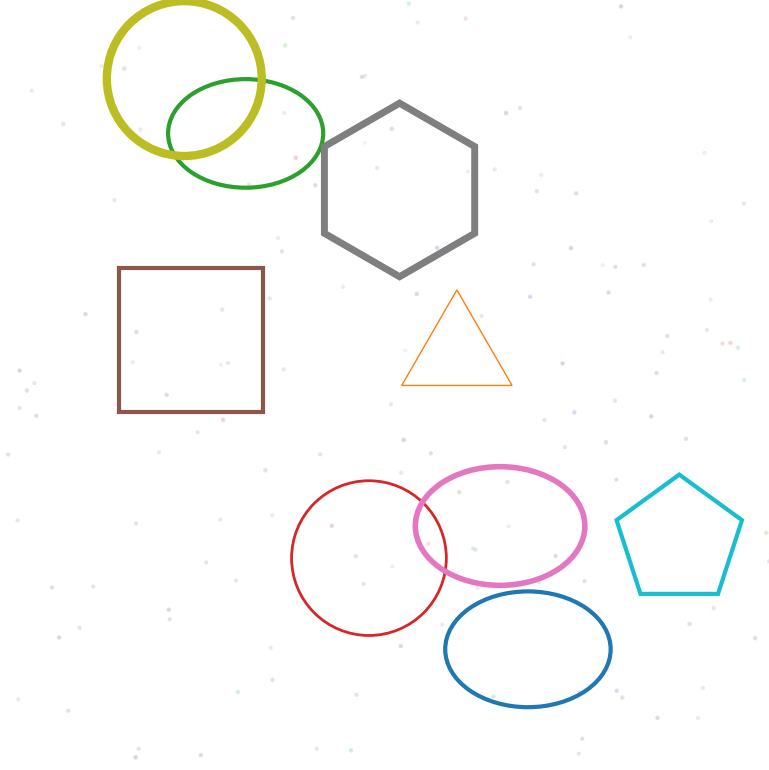[{"shape": "oval", "thickness": 1.5, "radius": 0.54, "center": [0.686, 0.157]}, {"shape": "triangle", "thickness": 0.5, "radius": 0.41, "center": [0.593, 0.541]}, {"shape": "oval", "thickness": 1.5, "radius": 0.5, "center": [0.319, 0.827]}, {"shape": "circle", "thickness": 1, "radius": 0.5, "center": [0.479, 0.275]}, {"shape": "square", "thickness": 1.5, "radius": 0.47, "center": [0.248, 0.558]}, {"shape": "oval", "thickness": 2, "radius": 0.55, "center": [0.649, 0.317]}, {"shape": "hexagon", "thickness": 2.5, "radius": 0.56, "center": [0.519, 0.753]}, {"shape": "circle", "thickness": 3, "radius": 0.5, "center": [0.239, 0.898]}, {"shape": "pentagon", "thickness": 1.5, "radius": 0.43, "center": [0.882, 0.298]}]